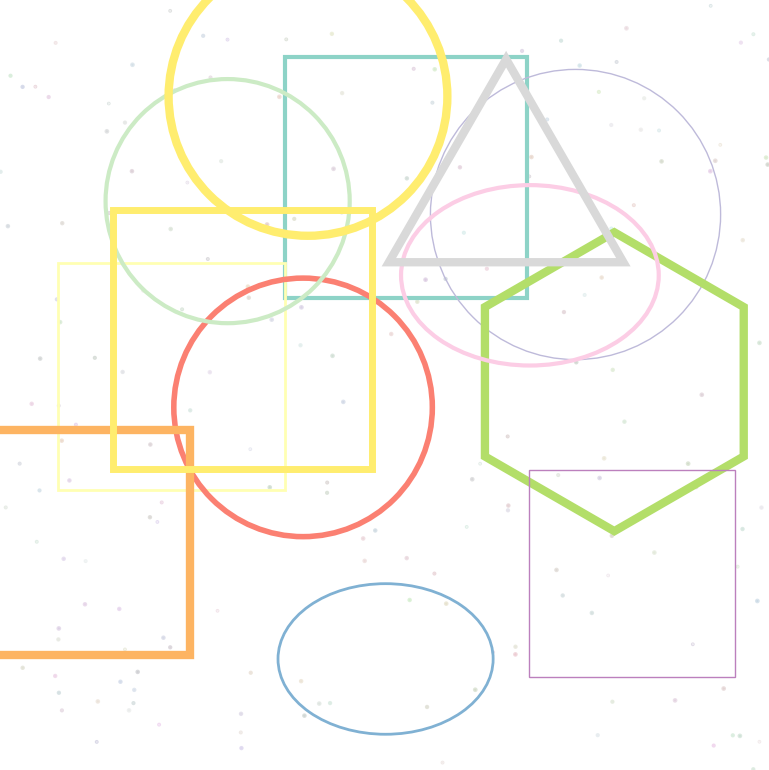[{"shape": "square", "thickness": 1.5, "radius": 0.79, "center": [0.527, 0.769]}, {"shape": "square", "thickness": 1, "radius": 0.74, "center": [0.222, 0.511]}, {"shape": "circle", "thickness": 0.5, "radius": 0.94, "center": [0.747, 0.721]}, {"shape": "circle", "thickness": 2, "radius": 0.84, "center": [0.394, 0.471]}, {"shape": "oval", "thickness": 1, "radius": 0.7, "center": [0.501, 0.144]}, {"shape": "square", "thickness": 3, "radius": 0.73, "center": [0.1, 0.296]}, {"shape": "hexagon", "thickness": 3, "radius": 0.97, "center": [0.798, 0.504]}, {"shape": "oval", "thickness": 1.5, "radius": 0.84, "center": [0.688, 0.642]}, {"shape": "triangle", "thickness": 3, "radius": 0.88, "center": [0.657, 0.747]}, {"shape": "square", "thickness": 0.5, "radius": 0.67, "center": [0.821, 0.255]}, {"shape": "circle", "thickness": 1.5, "radius": 0.79, "center": [0.296, 0.739]}, {"shape": "square", "thickness": 2.5, "radius": 0.84, "center": [0.315, 0.559]}, {"shape": "circle", "thickness": 3, "radius": 0.91, "center": [0.4, 0.875]}]